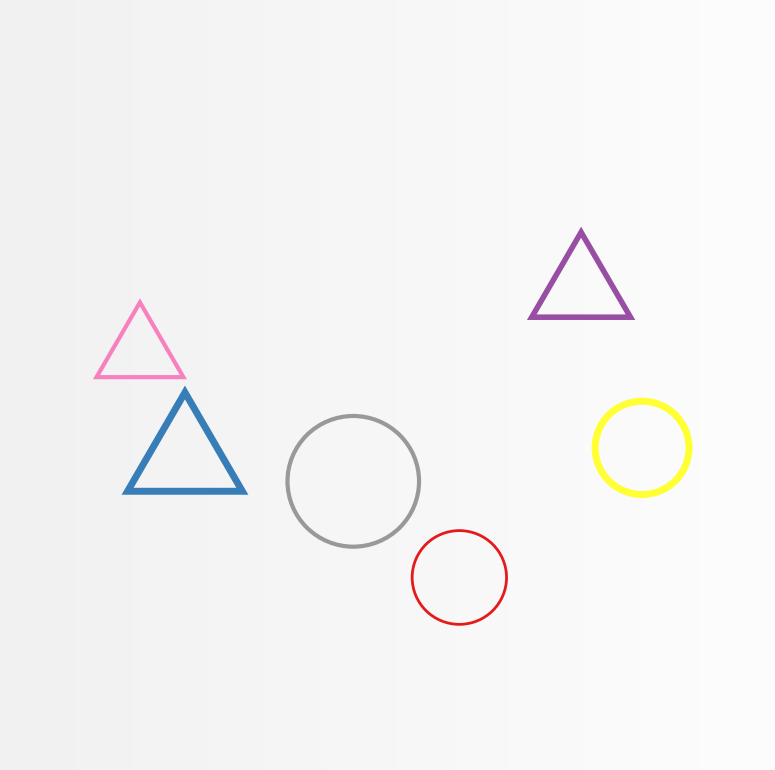[{"shape": "circle", "thickness": 1, "radius": 0.3, "center": [0.593, 0.25]}, {"shape": "triangle", "thickness": 2.5, "radius": 0.43, "center": [0.239, 0.405]}, {"shape": "triangle", "thickness": 2, "radius": 0.37, "center": [0.75, 0.625]}, {"shape": "circle", "thickness": 2.5, "radius": 0.3, "center": [0.828, 0.418]}, {"shape": "triangle", "thickness": 1.5, "radius": 0.32, "center": [0.181, 0.543]}, {"shape": "circle", "thickness": 1.5, "radius": 0.42, "center": [0.456, 0.375]}]